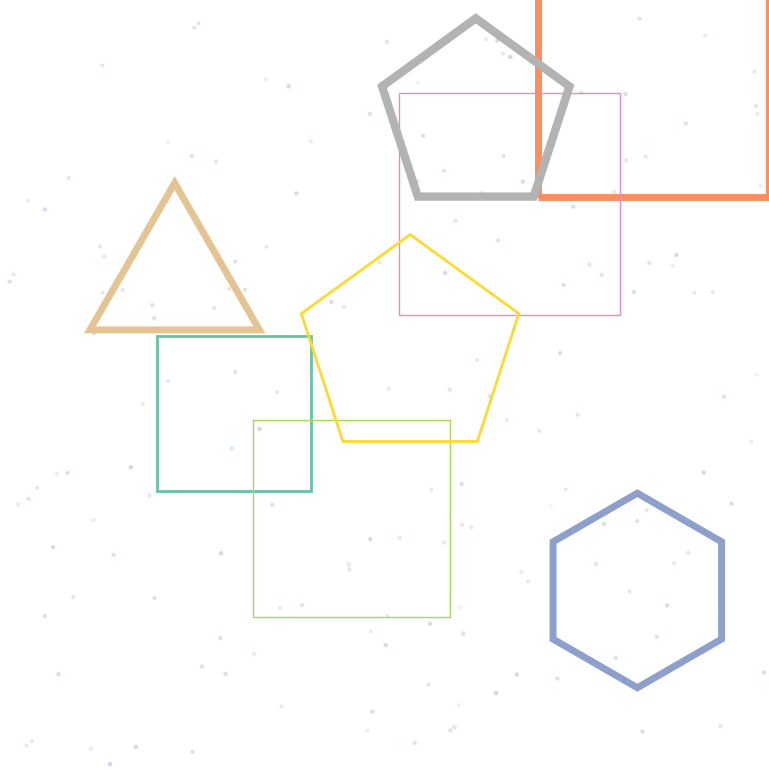[{"shape": "square", "thickness": 1, "radius": 0.5, "center": [0.304, 0.463]}, {"shape": "square", "thickness": 2.5, "radius": 0.75, "center": [0.849, 0.894]}, {"shape": "hexagon", "thickness": 2.5, "radius": 0.63, "center": [0.828, 0.233]}, {"shape": "square", "thickness": 0.5, "radius": 0.72, "center": [0.662, 0.735]}, {"shape": "square", "thickness": 0.5, "radius": 0.64, "center": [0.456, 0.327]}, {"shape": "pentagon", "thickness": 1, "radius": 0.74, "center": [0.533, 0.547]}, {"shape": "triangle", "thickness": 2.5, "radius": 0.64, "center": [0.227, 0.635]}, {"shape": "pentagon", "thickness": 3, "radius": 0.64, "center": [0.618, 0.848]}]